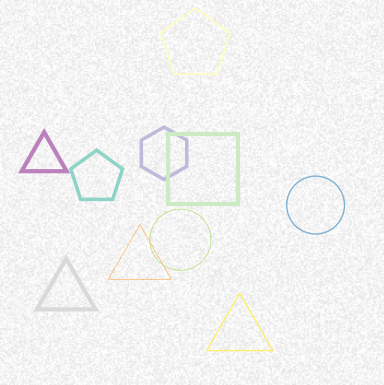[{"shape": "pentagon", "thickness": 2.5, "radius": 0.35, "center": [0.251, 0.539]}, {"shape": "pentagon", "thickness": 1, "radius": 0.47, "center": [0.507, 0.884]}, {"shape": "hexagon", "thickness": 2.5, "radius": 0.34, "center": [0.426, 0.602]}, {"shape": "circle", "thickness": 1, "radius": 0.38, "center": [0.82, 0.467]}, {"shape": "triangle", "thickness": 0.5, "radius": 0.47, "center": [0.363, 0.322]}, {"shape": "circle", "thickness": 0.5, "radius": 0.4, "center": [0.469, 0.377]}, {"shape": "triangle", "thickness": 3, "radius": 0.44, "center": [0.172, 0.24]}, {"shape": "triangle", "thickness": 3, "radius": 0.34, "center": [0.115, 0.589]}, {"shape": "square", "thickness": 3, "radius": 0.45, "center": [0.527, 0.562]}, {"shape": "triangle", "thickness": 1, "radius": 0.5, "center": [0.623, 0.139]}]